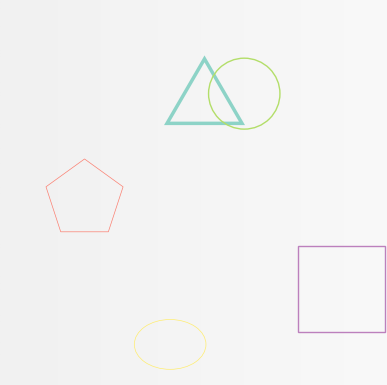[{"shape": "triangle", "thickness": 2.5, "radius": 0.56, "center": [0.528, 0.735]}, {"shape": "pentagon", "thickness": 0.5, "radius": 0.52, "center": [0.218, 0.483]}, {"shape": "circle", "thickness": 1, "radius": 0.46, "center": [0.63, 0.757]}, {"shape": "square", "thickness": 1, "radius": 0.56, "center": [0.88, 0.249]}, {"shape": "oval", "thickness": 0.5, "radius": 0.46, "center": [0.439, 0.105]}]